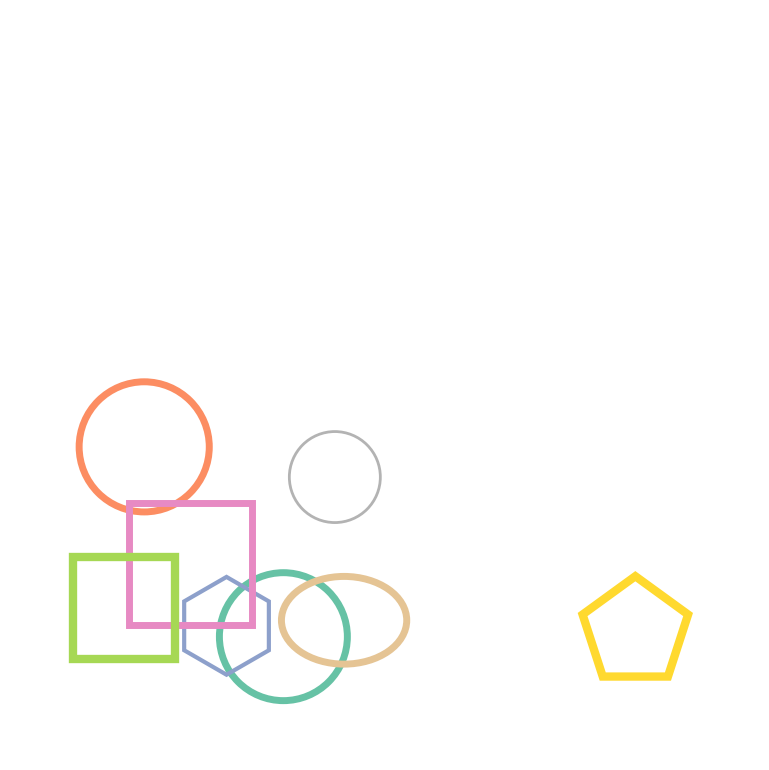[{"shape": "circle", "thickness": 2.5, "radius": 0.42, "center": [0.368, 0.173]}, {"shape": "circle", "thickness": 2.5, "radius": 0.42, "center": [0.187, 0.42]}, {"shape": "hexagon", "thickness": 1.5, "radius": 0.32, "center": [0.294, 0.187]}, {"shape": "square", "thickness": 2.5, "radius": 0.4, "center": [0.248, 0.267]}, {"shape": "square", "thickness": 3, "radius": 0.33, "center": [0.161, 0.21]}, {"shape": "pentagon", "thickness": 3, "radius": 0.36, "center": [0.825, 0.18]}, {"shape": "oval", "thickness": 2.5, "radius": 0.41, "center": [0.447, 0.194]}, {"shape": "circle", "thickness": 1, "radius": 0.3, "center": [0.435, 0.38]}]